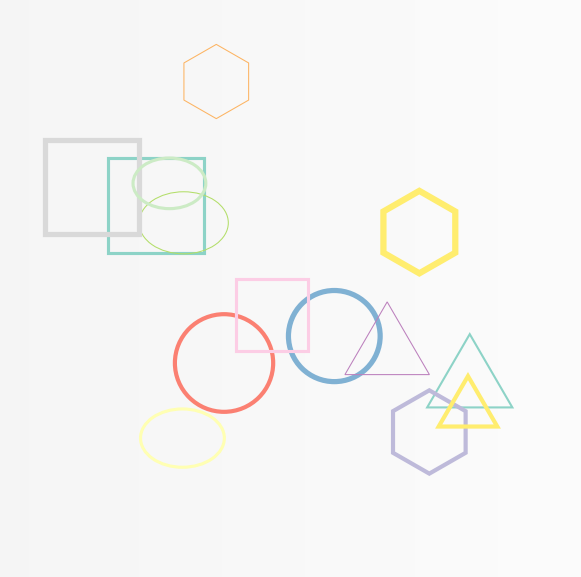[{"shape": "square", "thickness": 1.5, "radius": 0.41, "center": [0.268, 0.643]}, {"shape": "triangle", "thickness": 1, "radius": 0.42, "center": [0.808, 0.336]}, {"shape": "oval", "thickness": 1.5, "radius": 0.36, "center": [0.314, 0.241]}, {"shape": "hexagon", "thickness": 2, "radius": 0.36, "center": [0.739, 0.251]}, {"shape": "circle", "thickness": 2, "radius": 0.42, "center": [0.385, 0.371]}, {"shape": "circle", "thickness": 2.5, "radius": 0.39, "center": [0.575, 0.417]}, {"shape": "hexagon", "thickness": 0.5, "radius": 0.32, "center": [0.372, 0.858]}, {"shape": "oval", "thickness": 0.5, "radius": 0.38, "center": [0.316, 0.613]}, {"shape": "square", "thickness": 1.5, "radius": 0.31, "center": [0.469, 0.453]}, {"shape": "square", "thickness": 2.5, "radius": 0.41, "center": [0.158, 0.676]}, {"shape": "triangle", "thickness": 0.5, "radius": 0.42, "center": [0.666, 0.392]}, {"shape": "oval", "thickness": 1.5, "radius": 0.31, "center": [0.291, 0.682]}, {"shape": "triangle", "thickness": 2, "radius": 0.29, "center": [0.805, 0.29]}, {"shape": "hexagon", "thickness": 3, "radius": 0.36, "center": [0.721, 0.597]}]